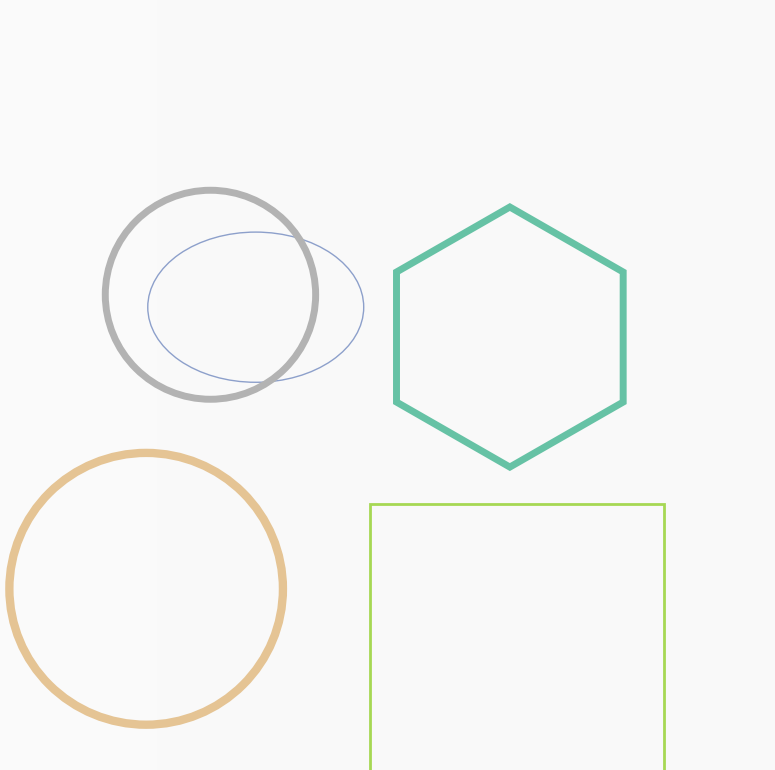[{"shape": "hexagon", "thickness": 2.5, "radius": 0.84, "center": [0.658, 0.562]}, {"shape": "oval", "thickness": 0.5, "radius": 0.7, "center": [0.33, 0.601]}, {"shape": "square", "thickness": 1, "radius": 0.95, "center": [0.667, 0.155]}, {"shape": "circle", "thickness": 3, "radius": 0.88, "center": [0.189, 0.235]}, {"shape": "circle", "thickness": 2.5, "radius": 0.68, "center": [0.272, 0.617]}]